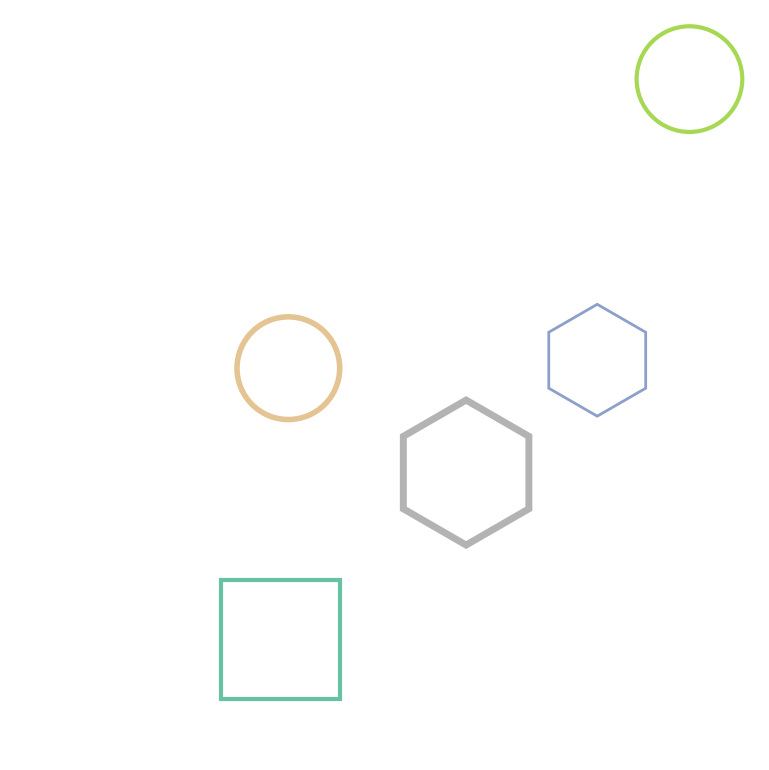[{"shape": "square", "thickness": 1.5, "radius": 0.39, "center": [0.364, 0.17]}, {"shape": "hexagon", "thickness": 1, "radius": 0.36, "center": [0.776, 0.532]}, {"shape": "circle", "thickness": 1.5, "radius": 0.34, "center": [0.895, 0.897]}, {"shape": "circle", "thickness": 2, "radius": 0.33, "center": [0.374, 0.522]}, {"shape": "hexagon", "thickness": 2.5, "radius": 0.47, "center": [0.605, 0.386]}]